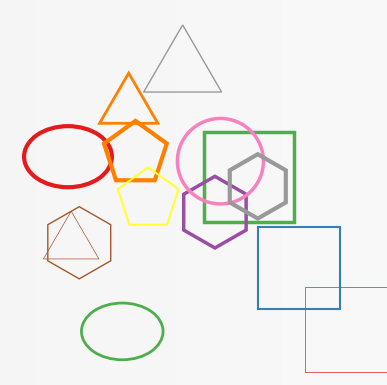[{"shape": "oval", "thickness": 3, "radius": 0.57, "center": [0.175, 0.593]}, {"shape": "square", "thickness": 0.5, "radius": 0.55, "center": [0.898, 0.144]}, {"shape": "square", "thickness": 1.5, "radius": 0.53, "center": [0.771, 0.304]}, {"shape": "square", "thickness": 2.5, "radius": 0.58, "center": [0.642, 0.541]}, {"shape": "oval", "thickness": 2, "radius": 0.53, "center": [0.315, 0.139]}, {"shape": "hexagon", "thickness": 2.5, "radius": 0.47, "center": [0.555, 0.449]}, {"shape": "pentagon", "thickness": 3, "radius": 0.43, "center": [0.349, 0.601]}, {"shape": "triangle", "thickness": 2, "radius": 0.43, "center": [0.332, 0.723]}, {"shape": "pentagon", "thickness": 1.5, "radius": 0.41, "center": [0.382, 0.483]}, {"shape": "triangle", "thickness": 0.5, "radius": 0.41, "center": [0.184, 0.369]}, {"shape": "hexagon", "thickness": 1, "radius": 0.47, "center": [0.205, 0.369]}, {"shape": "circle", "thickness": 2.5, "radius": 0.55, "center": [0.569, 0.581]}, {"shape": "triangle", "thickness": 1, "radius": 0.58, "center": [0.471, 0.819]}, {"shape": "hexagon", "thickness": 3, "radius": 0.42, "center": [0.665, 0.516]}]